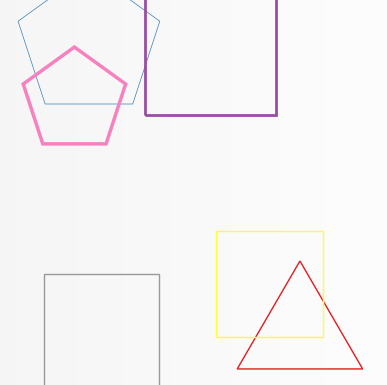[{"shape": "triangle", "thickness": 1, "radius": 0.93, "center": [0.774, 0.135]}, {"shape": "pentagon", "thickness": 0.5, "radius": 0.96, "center": [0.23, 0.885]}, {"shape": "square", "thickness": 2, "radius": 0.85, "center": [0.543, 0.871]}, {"shape": "square", "thickness": 1, "radius": 0.69, "center": [0.695, 0.262]}, {"shape": "pentagon", "thickness": 2.5, "radius": 0.69, "center": [0.192, 0.739]}, {"shape": "square", "thickness": 1, "radius": 0.74, "center": [0.261, 0.141]}]